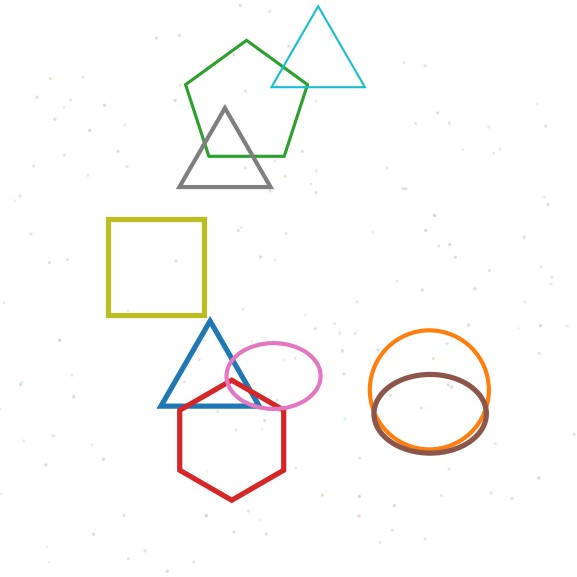[{"shape": "triangle", "thickness": 2.5, "radius": 0.49, "center": [0.364, 0.345]}, {"shape": "circle", "thickness": 2, "radius": 0.52, "center": [0.743, 0.324]}, {"shape": "pentagon", "thickness": 1.5, "radius": 0.56, "center": [0.427, 0.818]}, {"shape": "hexagon", "thickness": 2.5, "radius": 0.52, "center": [0.401, 0.237]}, {"shape": "oval", "thickness": 2.5, "radius": 0.49, "center": [0.745, 0.283]}, {"shape": "oval", "thickness": 2, "radius": 0.41, "center": [0.474, 0.348]}, {"shape": "triangle", "thickness": 2, "radius": 0.46, "center": [0.39, 0.721]}, {"shape": "square", "thickness": 2.5, "radius": 0.42, "center": [0.27, 0.537]}, {"shape": "triangle", "thickness": 1, "radius": 0.47, "center": [0.551, 0.895]}]